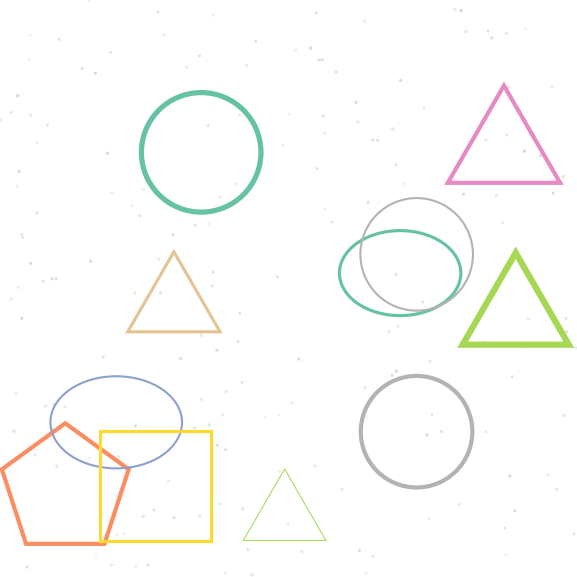[{"shape": "oval", "thickness": 1.5, "radius": 0.53, "center": [0.693, 0.526]}, {"shape": "circle", "thickness": 2.5, "radius": 0.52, "center": [0.348, 0.735]}, {"shape": "pentagon", "thickness": 2, "radius": 0.58, "center": [0.113, 0.151]}, {"shape": "oval", "thickness": 1, "radius": 0.57, "center": [0.201, 0.268]}, {"shape": "triangle", "thickness": 2, "radius": 0.56, "center": [0.873, 0.739]}, {"shape": "triangle", "thickness": 3, "radius": 0.53, "center": [0.893, 0.455]}, {"shape": "triangle", "thickness": 0.5, "radius": 0.41, "center": [0.493, 0.105]}, {"shape": "square", "thickness": 1.5, "radius": 0.48, "center": [0.269, 0.158]}, {"shape": "triangle", "thickness": 1.5, "radius": 0.46, "center": [0.301, 0.471]}, {"shape": "circle", "thickness": 1, "radius": 0.49, "center": [0.721, 0.559]}, {"shape": "circle", "thickness": 2, "radius": 0.48, "center": [0.721, 0.252]}]